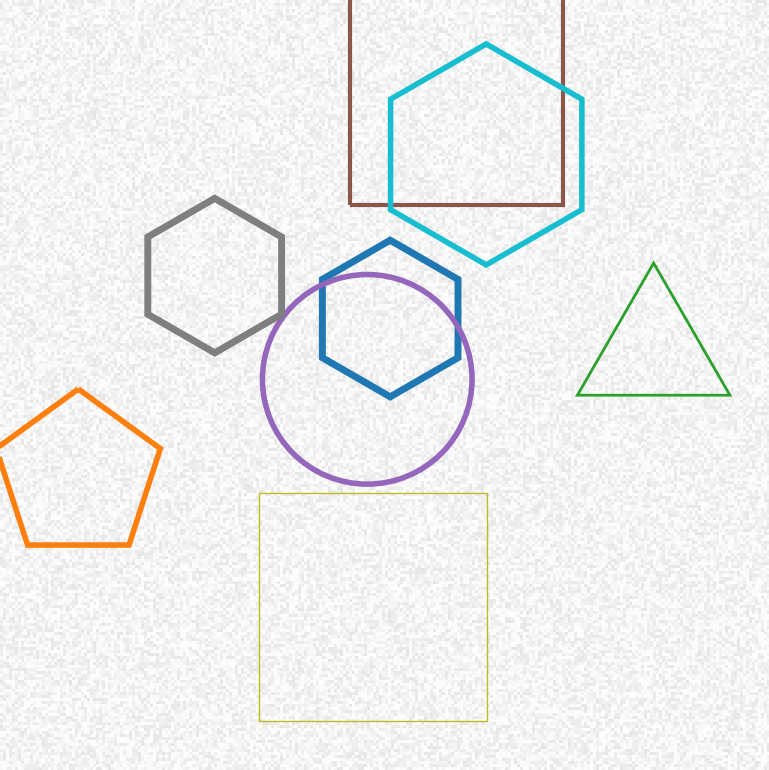[{"shape": "hexagon", "thickness": 2.5, "radius": 0.51, "center": [0.507, 0.586]}, {"shape": "pentagon", "thickness": 2, "radius": 0.56, "center": [0.102, 0.383]}, {"shape": "triangle", "thickness": 1, "radius": 0.57, "center": [0.849, 0.544]}, {"shape": "circle", "thickness": 2, "radius": 0.68, "center": [0.477, 0.507]}, {"shape": "square", "thickness": 1.5, "radius": 0.69, "center": [0.593, 0.872]}, {"shape": "hexagon", "thickness": 2.5, "radius": 0.5, "center": [0.279, 0.642]}, {"shape": "square", "thickness": 0.5, "radius": 0.74, "center": [0.484, 0.212]}, {"shape": "hexagon", "thickness": 2, "radius": 0.72, "center": [0.631, 0.799]}]